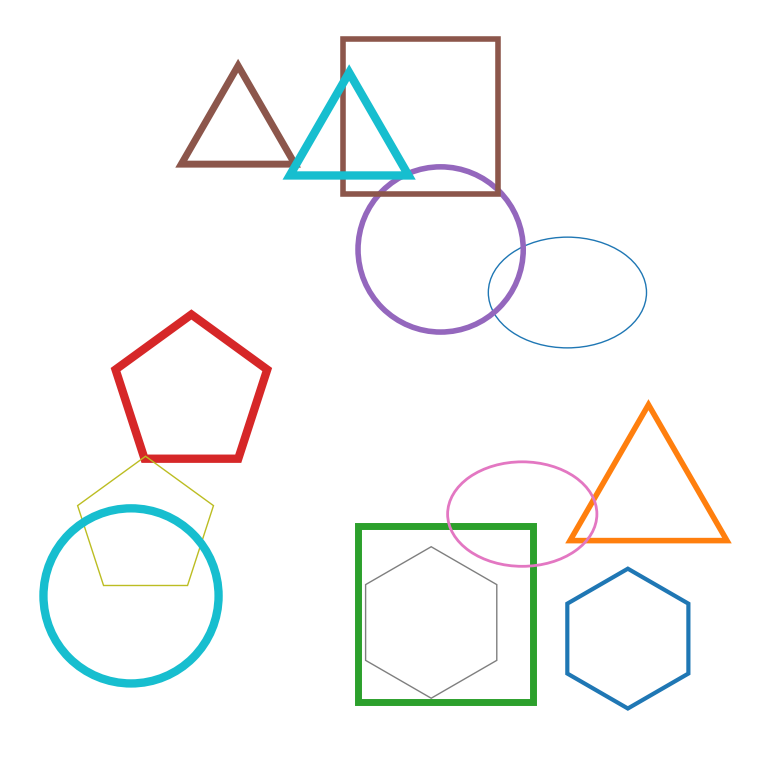[{"shape": "oval", "thickness": 0.5, "radius": 0.51, "center": [0.737, 0.62]}, {"shape": "hexagon", "thickness": 1.5, "radius": 0.45, "center": [0.815, 0.171]}, {"shape": "triangle", "thickness": 2, "radius": 0.59, "center": [0.842, 0.357]}, {"shape": "square", "thickness": 2.5, "radius": 0.57, "center": [0.579, 0.203]}, {"shape": "pentagon", "thickness": 3, "radius": 0.52, "center": [0.249, 0.488]}, {"shape": "circle", "thickness": 2, "radius": 0.54, "center": [0.572, 0.676]}, {"shape": "triangle", "thickness": 2.5, "radius": 0.43, "center": [0.309, 0.829]}, {"shape": "square", "thickness": 2, "radius": 0.5, "center": [0.546, 0.848]}, {"shape": "oval", "thickness": 1, "radius": 0.48, "center": [0.678, 0.332]}, {"shape": "hexagon", "thickness": 0.5, "radius": 0.49, "center": [0.56, 0.192]}, {"shape": "pentagon", "thickness": 0.5, "radius": 0.46, "center": [0.189, 0.315]}, {"shape": "circle", "thickness": 3, "radius": 0.57, "center": [0.17, 0.226]}, {"shape": "triangle", "thickness": 3, "radius": 0.45, "center": [0.453, 0.817]}]